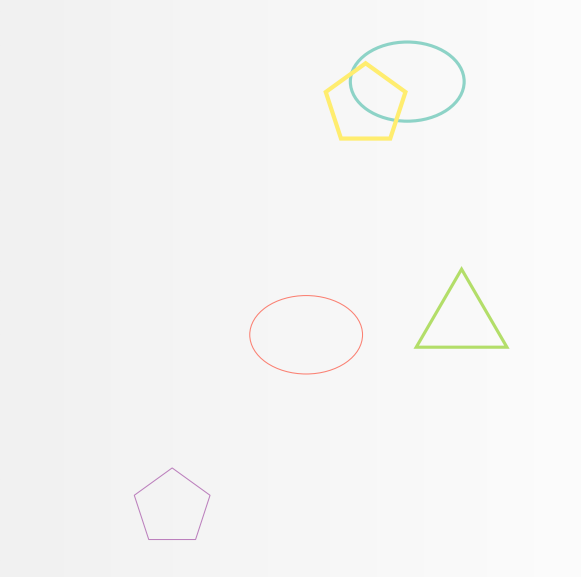[{"shape": "oval", "thickness": 1.5, "radius": 0.49, "center": [0.701, 0.858]}, {"shape": "oval", "thickness": 0.5, "radius": 0.49, "center": [0.527, 0.419]}, {"shape": "triangle", "thickness": 1.5, "radius": 0.45, "center": [0.794, 0.443]}, {"shape": "pentagon", "thickness": 0.5, "radius": 0.34, "center": [0.296, 0.12]}, {"shape": "pentagon", "thickness": 2, "radius": 0.36, "center": [0.629, 0.818]}]